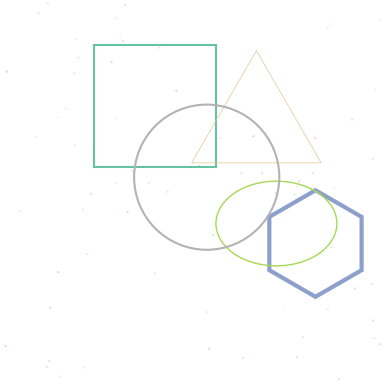[{"shape": "square", "thickness": 1.5, "radius": 0.79, "center": [0.402, 0.725]}, {"shape": "hexagon", "thickness": 3, "radius": 0.69, "center": [0.819, 0.367]}, {"shape": "oval", "thickness": 1, "radius": 0.79, "center": [0.718, 0.419]}, {"shape": "triangle", "thickness": 0.5, "radius": 0.97, "center": [0.666, 0.674]}, {"shape": "circle", "thickness": 1.5, "radius": 0.94, "center": [0.537, 0.54]}]